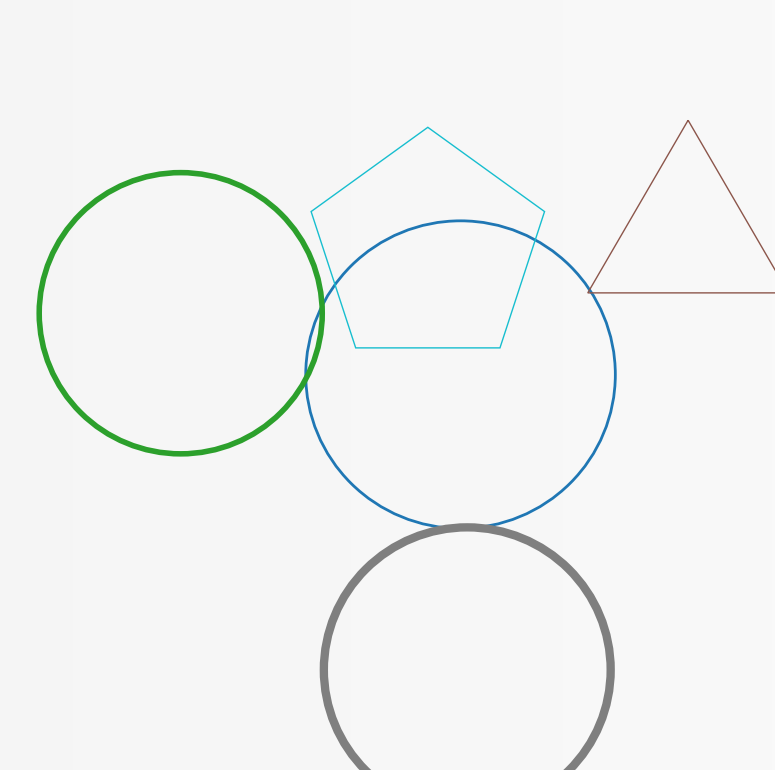[{"shape": "circle", "thickness": 1, "radius": 1.0, "center": [0.594, 0.513]}, {"shape": "circle", "thickness": 2, "radius": 0.91, "center": [0.233, 0.593]}, {"shape": "triangle", "thickness": 0.5, "radius": 0.75, "center": [0.888, 0.694]}, {"shape": "circle", "thickness": 3, "radius": 0.93, "center": [0.603, 0.13]}, {"shape": "pentagon", "thickness": 0.5, "radius": 0.79, "center": [0.552, 0.676]}]